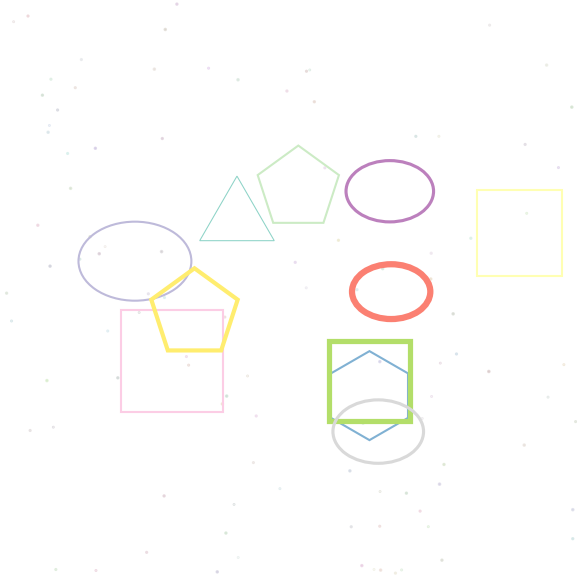[{"shape": "triangle", "thickness": 0.5, "radius": 0.37, "center": [0.41, 0.62]}, {"shape": "square", "thickness": 1, "radius": 0.37, "center": [0.899, 0.595]}, {"shape": "oval", "thickness": 1, "radius": 0.49, "center": [0.234, 0.547]}, {"shape": "oval", "thickness": 3, "radius": 0.34, "center": [0.677, 0.494]}, {"shape": "hexagon", "thickness": 1, "radius": 0.39, "center": [0.64, 0.314]}, {"shape": "square", "thickness": 2.5, "radius": 0.35, "center": [0.64, 0.34]}, {"shape": "square", "thickness": 1, "radius": 0.44, "center": [0.298, 0.374]}, {"shape": "oval", "thickness": 1.5, "radius": 0.39, "center": [0.655, 0.252]}, {"shape": "oval", "thickness": 1.5, "radius": 0.38, "center": [0.675, 0.668]}, {"shape": "pentagon", "thickness": 1, "radius": 0.37, "center": [0.517, 0.673]}, {"shape": "pentagon", "thickness": 2, "radius": 0.39, "center": [0.337, 0.456]}]